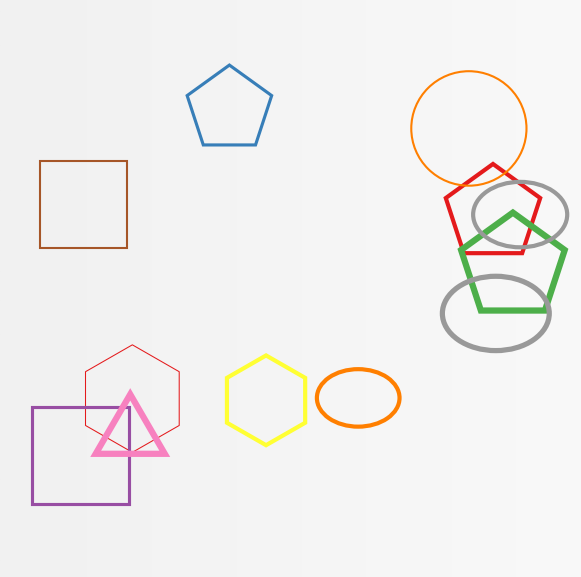[{"shape": "hexagon", "thickness": 0.5, "radius": 0.47, "center": [0.228, 0.309]}, {"shape": "pentagon", "thickness": 2, "radius": 0.43, "center": [0.848, 0.63]}, {"shape": "pentagon", "thickness": 1.5, "radius": 0.38, "center": [0.395, 0.81]}, {"shape": "pentagon", "thickness": 3, "radius": 0.47, "center": [0.882, 0.537]}, {"shape": "square", "thickness": 1.5, "radius": 0.42, "center": [0.139, 0.211]}, {"shape": "oval", "thickness": 2, "radius": 0.36, "center": [0.616, 0.31]}, {"shape": "circle", "thickness": 1, "radius": 0.5, "center": [0.807, 0.777]}, {"shape": "hexagon", "thickness": 2, "radius": 0.39, "center": [0.458, 0.306]}, {"shape": "square", "thickness": 1, "radius": 0.38, "center": [0.144, 0.646]}, {"shape": "triangle", "thickness": 3, "radius": 0.34, "center": [0.224, 0.248]}, {"shape": "oval", "thickness": 2.5, "radius": 0.46, "center": [0.853, 0.456]}, {"shape": "oval", "thickness": 2, "radius": 0.4, "center": [0.895, 0.628]}]